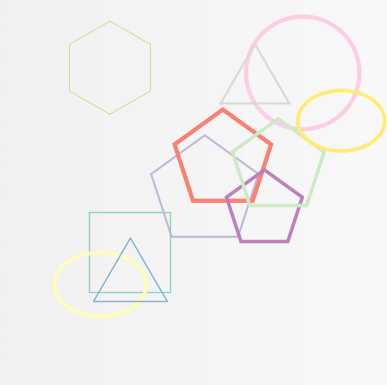[{"shape": "square", "thickness": 1, "radius": 0.52, "center": [0.335, 0.345]}, {"shape": "oval", "thickness": 2.5, "radius": 0.59, "center": [0.259, 0.261]}, {"shape": "pentagon", "thickness": 1.5, "radius": 0.73, "center": [0.529, 0.503]}, {"shape": "pentagon", "thickness": 3, "radius": 0.65, "center": [0.575, 0.584]}, {"shape": "triangle", "thickness": 1, "radius": 0.55, "center": [0.337, 0.272]}, {"shape": "hexagon", "thickness": 0.5, "radius": 0.6, "center": [0.284, 0.824]}, {"shape": "circle", "thickness": 3, "radius": 0.73, "center": [0.781, 0.811]}, {"shape": "triangle", "thickness": 1.5, "radius": 0.51, "center": [0.658, 0.783]}, {"shape": "pentagon", "thickness": 2.5, "radius": 0.51, "center": [0.682, 0.456]}, {"shape": "pentagon", "thickness": 2.5, "radius": 0.62, "center": [0.718, 0.567]}, {"shape": "oval", "thickness": 2.5, "radius": 0.56, "center": [0.881, 0.686]}]